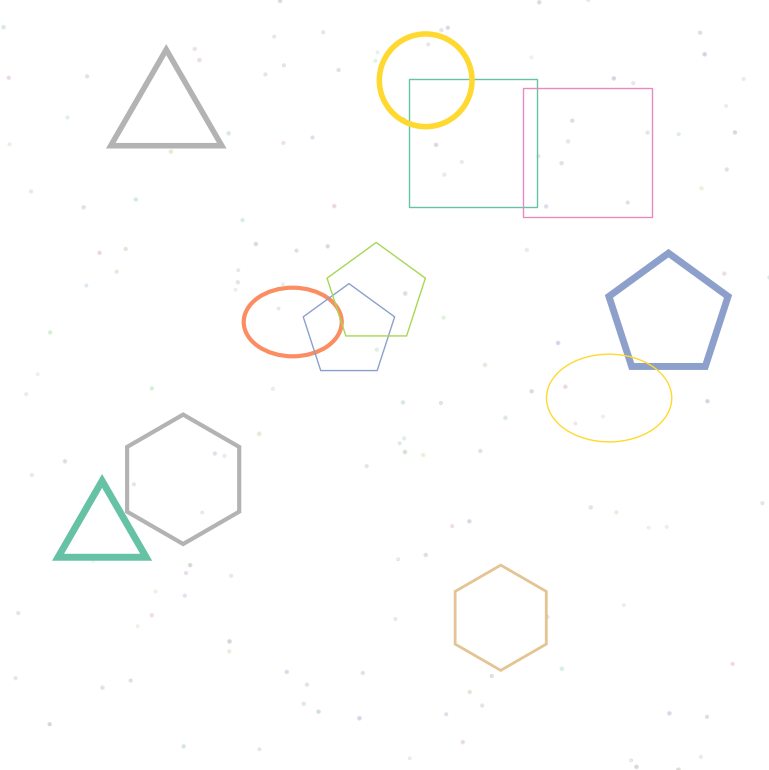[{"shape": "square", "thickness": 0.5, "radius": 0.42, "center": [0.614, 0.814]}, {"shape": "triangle", "thickness": 2.5, "radius": 0.33, "center": [0.133, 0.309]}, {"shape": "oval", "thickness": 1.5, "radius": 0.32, "center": [0.38, 0.582]}, {"shape": "pentagon", "thickness": 2.5, "radius": 0.41, "center": [0.868, 0.59]}, {"shape": "pentagon", "thickness": 0.5, "radius": 0.31, "center": [0.453, 0.569]}, {"shape": "square", "thickness": 0.5, "radius": 0.42, "center": [0.763, 0.802]}, {"shape": "pentagon", "thickness": 0.5, "radius": 0.34, "center": [0.489, 0.618]}, {"shape": "oval", "thickness": 0.5, "radius": 0.41, "center": [0.791, 0.483]}, {"shape": "circle", "thickness": 2, "radius": 0.3, "center": [0.553, 0.896]}, {"shape": "hexagon", "thickness": 1, "radius": 0.34, "center": [0.65, 0.198]}, {"shape": "hexagon", "thickness": 1.5, "radius": 0.42, "center": [0.238, 0.378]}, {"shape": "triangle", "thickness": 2, "radius": 0.42, "center": [0.216, 0.852]}]